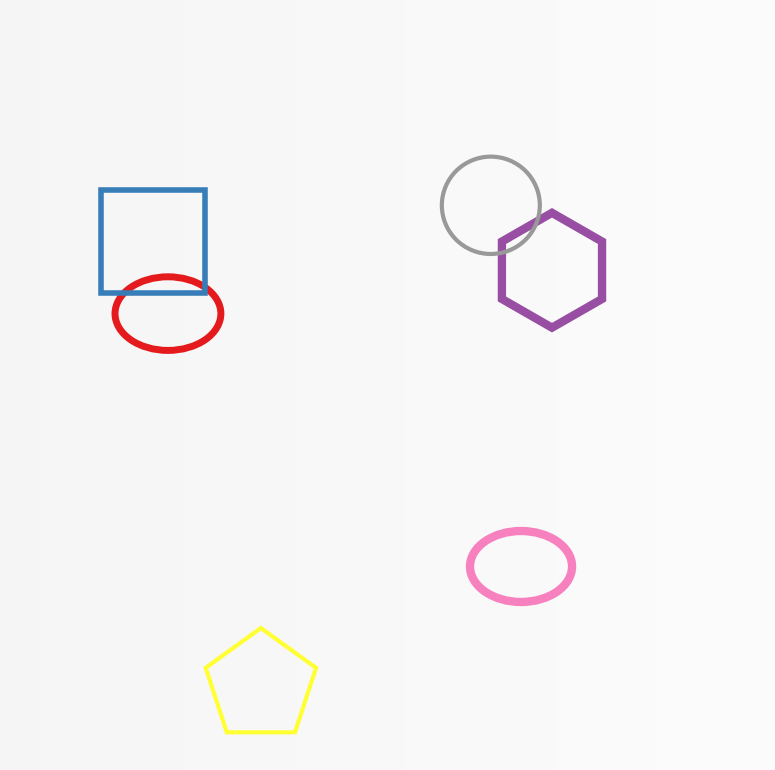[{"shape": "oval", "thickness": 2.5, "radius": 0.34, "center": [0.217, 0.593]}, {"shape": "square", "thickness": 2, "radius": 0.33, "center": [0.198, 0.687]}, {"shape": "hexagon", "thickness": 3, "radius": 0.37, "center": [0.712, 0.649]}, {"shape": "pentagon", "thickness": 1.5, "radius": 0.37, "center": [0.337, 0.11]}, {"shape": "oval", "thickness": 3, "radius": 0.33, "center": [0.672, 0.264]}, {"shape": "circle", "thickness": 1.5, "radius": 0.32, "center": [0.633, 0.733]}]